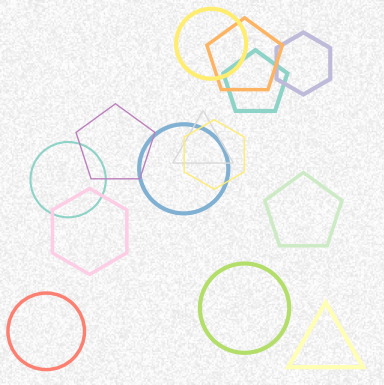[{"shape": "circle", "thickness": 1.5, "radius": 0.49, "center": [0.177, 0.533]}, {"shape": "pentagon", "thickness": 3, "radius": 0.44, "center": [0.663, 0.783]}, {"shape": "triangle", "thickness": 3, "radius": 0.56, "center": [0.846, 0.103]}, {"shape": "hexagon", "thickness": 3, "radius": 0.4, "center": [0.788, 0.835]}, {"shape": "circle", "thickness": 2.5, "radius": 0.5, "center": [0.12, 0.139]}, {"shape": "circle", "thickness": 3, "radius": 0.58, "center": [0.477, 0.561]}, {"shape": "pentagon", "thickness": 2.5, "radius": 0.52, "center": [0.635, 0.851]}, {"shape": "circle", "thickness": 3, "radius": 0.58, "center": [0.635, 0.2]}, {"shape": "hexagon", "thickness": 2.5, "radius": 0.56, "center": [0.233, 0.399]}, {"shape": "triangle", "thickness": 1, "radius": 0.45, "center": [0.527, 0.622]}, {"shape": "pentagon", "thickness": 1, "radius": 0.54, "center": [0.3, 0.623]}, {"shape": "pentagon", "thickness": 2.5, "radius": 0.53, "center": [0.788, 0.447]}, {"shape": "circle", "thickness": 3, "radius": 0.45, "center": [0.548, 0.886]}, {"shape": "hexagon", "thickness": 1, "radius": 0.45, "center": [0.557, 0.599]}]